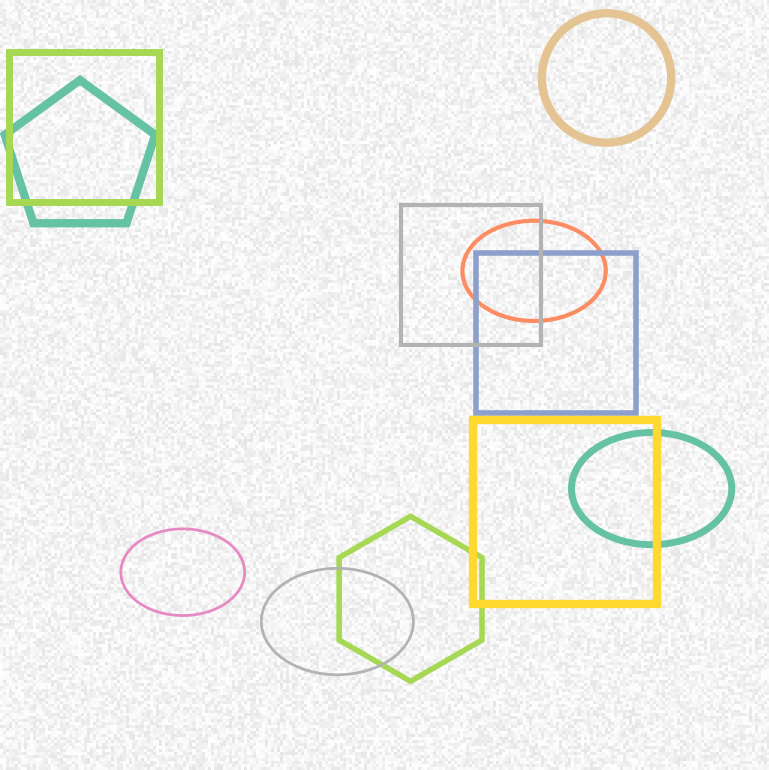[{"shape": "oval", "thickness": 2.5, "radius": 0.52, "center": [0.846, 0.365]}, {"shape": "pentagon", "thickness": 3, "radius": 0.51, "center": [0.104, 0.793]}, {"shape": "oval", "thickness": 1.5, "radius": 0.47, "center": [0.694, 0.648]}, {"shape": "square", "thickness": 2, "radius": 0.52, "center": [0.722, 0.568]}, {"shape": "oval", "thickness": 1, "radius": 0.4, "center": [0.237, 0.257]}, {"shape": "square", "thickness": 2.5, "radius": 0.49, "center": [0.109, 0.835]}, {"shape": "hexagon", "thickness": 2, "radius": 0.54, "center": [0.533, 0.222]}, {"shape": "square", "thickness": 3, "radius": 0.6, "center": [0.734, 0.335]}, {"shape": "circle", "thickness": 3, "radius": 0.42, "center": [0.788, 0.899]}, {"shape": "square", "thickness": 1.5, "radius": 0.45, "center": [0.612, 0.643]}, {"shape": "oval", "thickness": 1, "radius": 0.49, "center": [0.438, 0.193]}]